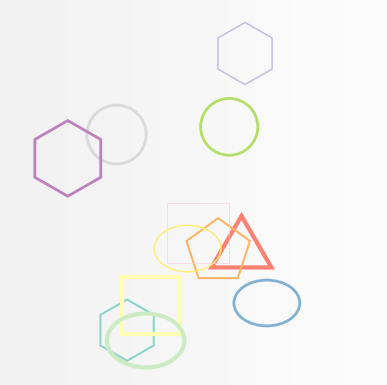[{"shape": "hexagon", "thickness": 1.5, "radius": 0.4, "center": [0.328, 0.142]}, {"shape": "square", "thickness": 3, "radius": 0.37, "center": [0.389, 0.206]}, {"shape": "hexagon", "thickness": 1, "radius": 0.4, "center": [0.632, 0.861]}, {"shape": "triangle", "thickness": 3, "radius": 0.45, "center": [0.623, 0.35]}, {"shape": "oval", "thickness": 2, "radius": 0.42, "center": [0.689, 0.213]}, {"shape": "pentagon", "thickness": 1.5, "radius": 0.43, "center": [0.563, 0.347]}, {"shape": "circle", "thickness": 2, "radius": 0.37, "center": [0.592, 0.671]}, {"shape": "square", "thickness": 0.5, "radius": 0.39, "center": [0.511, 0.395]}, {"shape": "circle", "thickness": 2, "radius": 0.38, "center": [0.301, 0.651]}, {"shape": "hexagon", "thickness": 2, "radius": 0.49, "center": [0.175, 0.589]}, {"shape": "oval", "thickness": 3, "radius": 0.5, "center": [0.376, 0.116]}, {"shape": "oval", "thickness": 1, "radius": 0.43, "center": [0.484, 0.354]}]